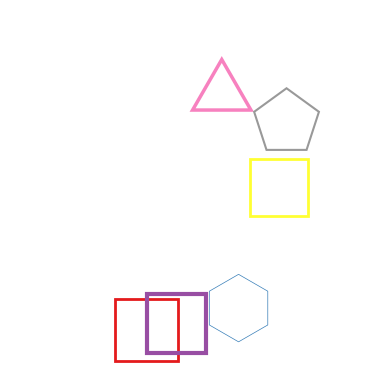[{"shape": "square", "thickness": 2, "radius": 0.41, "center": [0.38, 0.143]}, {"shape": "hexagon", "thickness": 0.5, "radius": 0.44, "center": [0.62, 0.2]}, {"shape": "square", "thickness": 3, "radius": 0.38, "center": [0.458, 0.159]}, {"shape": "square", "thickness": 2, "radius": 0.37, "center": [0.725, 0.514]}, {"shape": "triangle", "thickness": 2.5, "radius": 0.44, "center": [0.576, 0.758]}, {"shape": "pentagon", "thickness": 1.5, "radius": 0.44, "center": [0.744, 0.682]}]